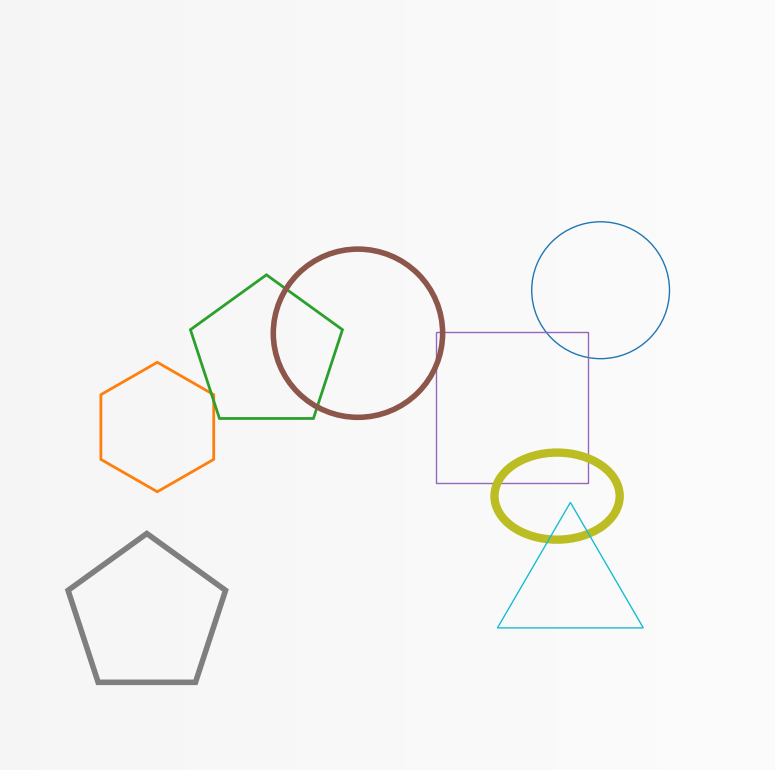[{"shape": "circle", "thickness": 0.5, "radius": 0.44, "center": [0.775, 0.623]}, {"shape": "hexagon", "thickness": 1, "radius": 0.42, "center": [0.203, 0.445]}, {"shape": "pentagon", "thickness": 1, "radius": 0.52, "center": [0.344, 0.54]}, {"shape": "square", "thickness": 0.5, "radius": 0.49, "center": [0.661, 0.471]}, {"shape": "circle", "thickness": 2, "radius": 0.55, "center": [0.462, 0.567]}, {"shape": "pentagon", "thickness": 2, "radius": 0.53, "center": [0.189, 0.2]}, {"shape": "oval", "thickness": 3, "radius": 0.4, "center": [0.719, 0.356]}, {"shape": "triangle", "thickness": 0.5, "radius": 0.54, "center": [0.736, 0.239]}]